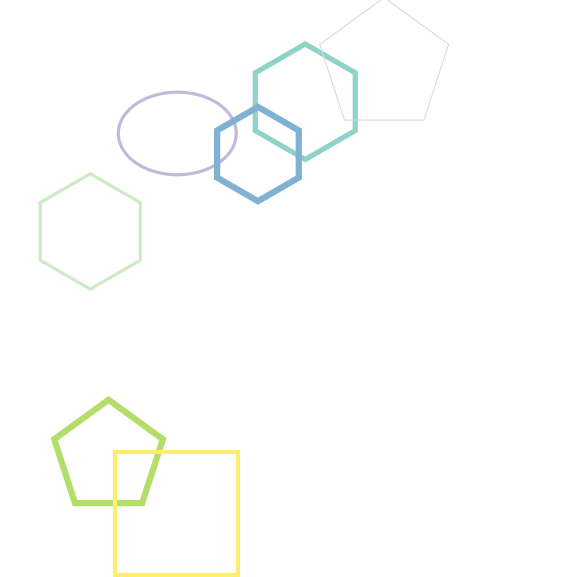[{"shape": "hexagon", "thickness": 2.5, "radius": 0.5, "center": [0.529, 0.823]}, {"shape": "oval", "thickness": 1.5, "radius": 0.51, "center": [0.307, 0.768]}, {"shape": "hexagon", "thickness": 3, "radius": 0.41, "center": [0.447, 0.732]}, {"shape": "pentagon", "thickness": 3, "radius": 0.49, "center": [0.188, 0.208]}, {"shape": "pentagon", "thickness": 0.5, "radius": 0.59, "center": [0.665, 0.886]}, {"shape": "hexagon", "thickness": 1.5, "radius": 0.5, "center": [0.156, 0.598]}, {"shape": "square", "thickness": 2, "radius": 0.53, "center": [0.305, 0.11]}]